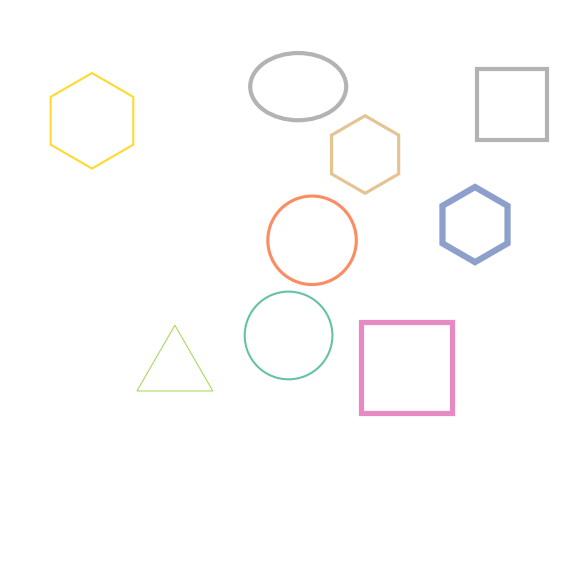[{"shape": "circle", "thickness": 1, "radius": 0.38, "center": [0.5, 0.418]}, {"shape": "circle", "thickness": 1.5, "radius": 0.38, "center": [0.54, 0.583]}, {"shape": "hexagon", "thickness": 3, "radius": 0.33, "center": [0.823, 0.61]}, {"shape": "square", "thickness": 2.5, "radius": 0.39, "center": [0.704, 0.363]}, {"shape": "triangle", "thickness": 0.5, "radius": 0.38, "center": [0.303, 0.36]}, {"shape": "hexagon", "thickness": 1, "radius": 0.41, "center": [0.159, 0.79]}, {"shape": "hexagon", "thickness": 1.5, "radius": 0.34, "center": [0.632, 0.732]}, {"shape": "square", "thickness": 2, "radius": 0.31, "center": [0.887, 0.818]}, {"shape": "oval", "thickness": 2, "radius": 0.42, "center": [0.516, 0.849]}]